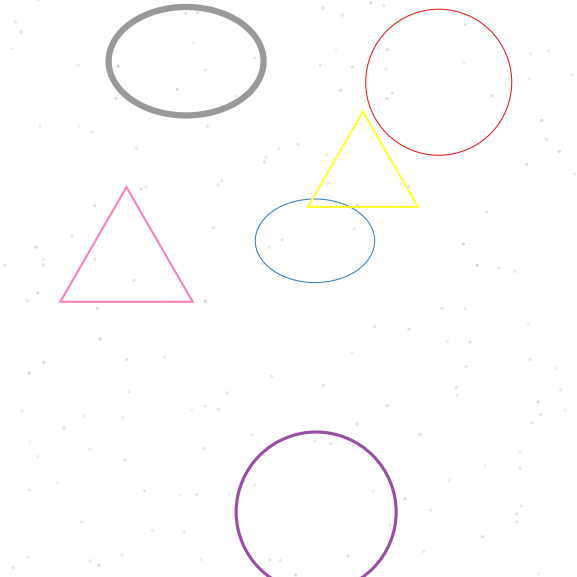[{"shape": "circle", "thickness": 0.5, "radius": 0.63, "center": [0.76, 0.857]}, {"shape": "oval", "thickness": 0.5, "radius": 0.52, "center": [0.545, 0.582]}, {"shape": "circle", "thickness": 1.5, "radius": 0.69, "center": [0.547, 0.113]}, {"shape": "triangle", "thickness": 1, "radius": 0.55, "center": [0.628, 0.696]}, {"shape": "triangle", "thickness": 1, "radius": 0.66, "center": [0.219, 0.543]}, {"shape": "oval", "thickness": 3, "radius": 0.67, "center": [0.322, 0.893]}]